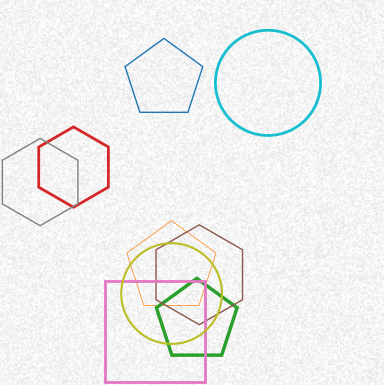[{"shape": "pentagon", "thickness": 1, "radius": 0.53, "center": [0.426, 0.794]}, {"shape": "pentagon", "thickness": 0.5, "radius": 0.61, "center": [0.445, 0.305]}, {"shape": "pentagon", "thickness": 2.5, "radius": 0.55, "center": [0.511, 0.167]}, {"shape": "hexagon", "thickness": 2, "radius": 0.52, "center": [0.191, 0.566]}, {"shape": "hexagon", "thickness": 1, "radius": 0.65, "center": [0.518, 0.286]}, {"shape": "square", "thickness": 2, "radius": 0.65, "center": [0.403, 0.139]}, {"shape": "hexagon", "thickness": 1, "radius": 0.57, "center": [0.104, 0.527]}, {"shape": "circle", "thickness": 1.5, "radius": 0.65, "center": [0.446, 0.238]}, {"shape": "circle", "thickness": 2, "radius": 0.68, "center": [0.696, 0.785]}]